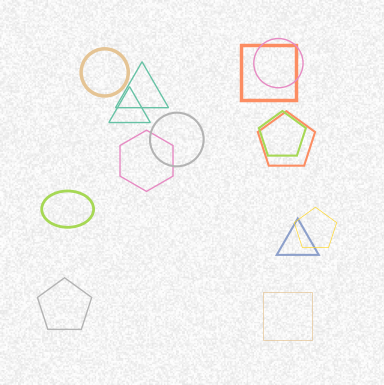[{"shape": "triangle", "thickness": 1, "radius": 0.31, "center": [0.337, 0.713]}, {"shape": "triangle", "thickness": 1, "radius": 0.4, "center": [0.369, 0.76]}, {"shape": "pentagon", "thickness": 1.5, "radius": 0.39, "center": [0.744, 0.633]}, {"shape": "square", "thickness": 2.5, "radius": 0.36, "center": [0.697, 0.812]}, {"shape": "triangle", "thickness": 1.5, "radius": 0.31, "center": [0.773, 0.369]}, {"shape": "hexagon", "thickness": 1, "radius": 0.4, "center": [0.381, 0.582]}, {"shape": "circle", "thickness": 1, "radius": 0.32, "center": [0.723, 0.836]}, {"shape": "pentagon", "thickness": 1.5, "radius": 0.32, "center": [0.734, 0.648]}, {"shape": "oval", "thickness": 2, "radius": 0.34, "center": [0.176, 0.457]}, {"shape": "pentagon", "thickness": 0.5, "radius": 0.29, "center": [0.819, 0.404]}, {"shape": "square", "thickness": 0.5, "radius": 0.32, "center": [0.747, 0.179]}, {"shape": "circle", "thickness": 2.5, "radius": 0.31, "center": [0.272, 0.812]}, {"shape": "circle", "thickness": 1.5, "radius": 0.35, "center": [0.459, 0.638]}, {"shape": "pentagon", "thickness": 1, "radius": 0.37, "center": [0.168, 0.204]}]